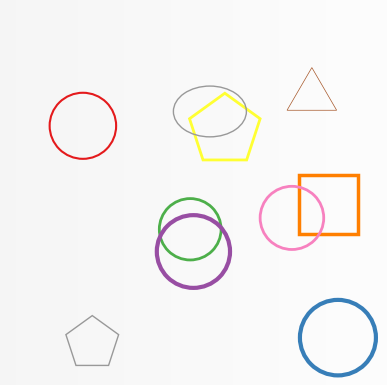[{"shape": "circle", "thickness": 1.5, "radius": 0.43, "center": [0.214, 0.673]}, {"shape": "circle", "thickness": 3, "radius": 0.49, "center": [0.872, 0.123]}, {"shape": "circle", "thickness": 2, "radius": 0.4, "center": [0.491, 0.404]}, {"shape": "circle", "thickness": 3, "radius": 0.47, "center": [0.499, 0.347]}, {"shape": "square", "thickness": 2.5, "radius": 0.38, "center": [0.847, 0.469]}, {"shape": "pentagon", "thickness": 2, "radius": 0.48, "center": [0.58, 0.662]}, {"shape": "triangle", "thickness": 0.5, "radius": 0.37, "center": [0.805, 0.751]}, {"shape": "circle", "thickness": 2, "radius": 0.41, "center": [0.753, 0.434]}, {"shape": "oval", "thickness": 1, "radius": 0.47, "center": [0.542, 0.71]}, {"shape": "pentagon", "thickness": 1, "radius": 0.36, "center": [0.238, 0.109]}]